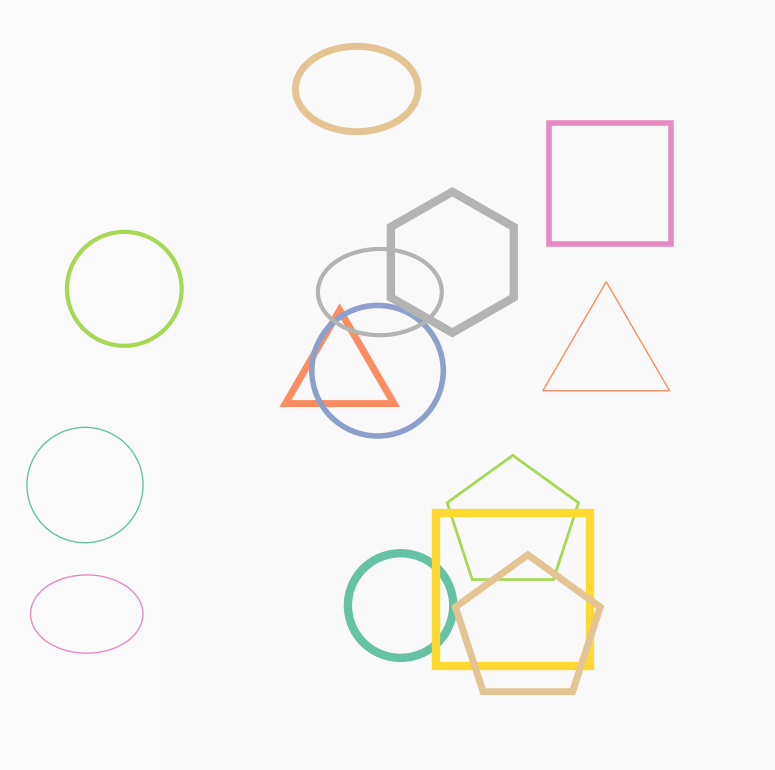[{"shape": "circle", "thickness": 3, "radius": 0.34, "center": [0.517, 0.214]}, {"shape": "circle", "thickness": 0.5, "radius": 0.37, "center": [0.11, 0.37]}, {"shape": "triangle", "thickness": 2.5, "radius": 0.4, "center": [0.438, 0.516]}, {"shape": "triangle", "thickness": 0.5, "radius": 0.47, "center": [0.782, 0.54]}, {"shape": "circle", "thickness": 2, "radius": 0.42, "center": [0.487, 0.519]}, {"shape": "square", "thickness": 2, "radius": 0.39, "center": [0.787, 0.761]}, {"shape": "oval", "thickness": 0.5, "radius": 0.36, "center": [0.112, 0.203]}, {"shape": "pentagon", "thickness": 1, "radius": 0.45, "center": [0.662, 0.319]}, {"shape": "circle", "thickness": 1.5, "radius": 0.37, "center": [0.16, 0.625]}, {"shape": "square", "thickness": 3, "radius": 0.5, "center": [0.662, 0.235]}, {"shape": "oval", "thickness": 2.5, "radius": 0.4, "center": [0.46, 0.884]}, {"shape": "pentagon", "thickness": 2.5, "radius": 0.49, "center": [0.681, 0.181]}, {"shape": "hexagon", "thickness": 3, "radius": 0.46, "center": [0.584, 0.659]}, {"shape": "oval", "thickness": 1.5, "radius": 0.4, "center": [0.49, 0.621]}]